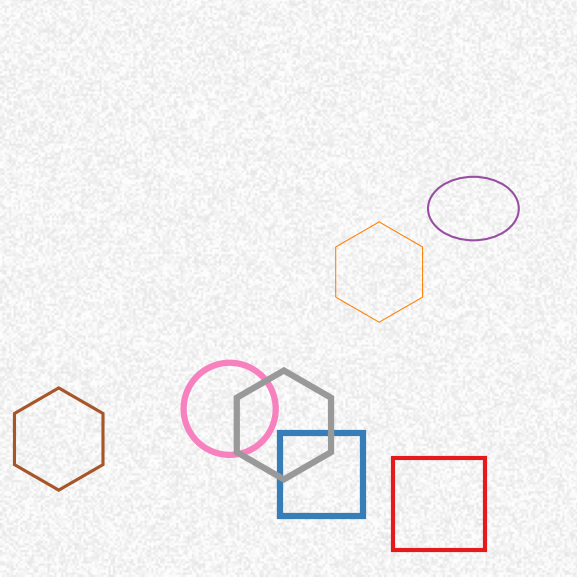[{"shape": "square", "thickness": 2, "radius": 0.4, "center": [0.76, 0.126]}, {"shape": "square", "thickness": 3, "radius": 0.36, "center": [0.556, 0.177]}, {"shape": "oval", "thickness": 1, "radius": 0.39, "center": [0.82, 0.638]}, {"shape": "hexagon", "thickness": 0.5, "radius": 0.43, "center": [0.657, 0.528]}, {"shape": "hexagon", "thickness": 1.5, "radius": 0.44, "center": [0.102, 0.239]}, {"shape": "circle", "thickness": 3, "radius": 0.4, "center": [0.398, 0.291]}, {"shape": "hexagon", "thickness": 3, "radius": 0.47, "center": [0.492, 0.263]}]